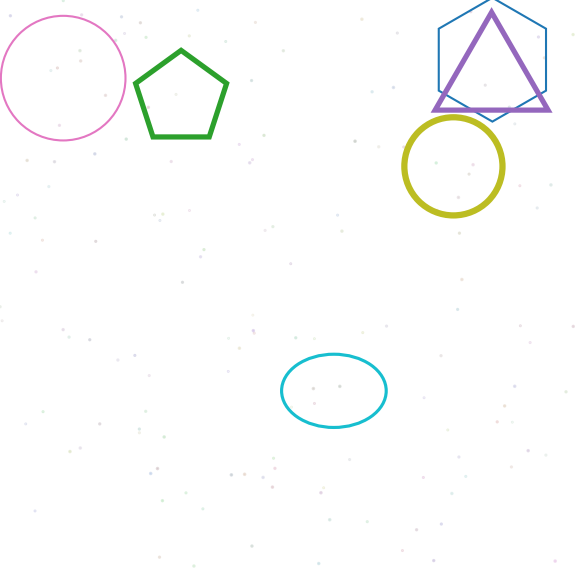[{"shape": "hexagon", "thickness": 1, "radius": 0.54, "center": [0.853, 0.896]}, {"shape": "pentagon", "thickness": 2.5, "radius": 0.41, "center": [0.314, 0.829]}, {"shape": "triangle", "thickness": 2.5, "radius": 0.56, "center": [0.851, 0.865]}, {"shape": "circle", "thickness": 1, "radius": 0.54, "center": [0.109, 0.864]}, {"shape": "circle", "thickness": 3, "radius": 0.42, "center": [0.785, 0.711]}, {"shape": "oval", "thickness": 1.5, "radius": 0.45, "center": [0.578, 0.322]}]